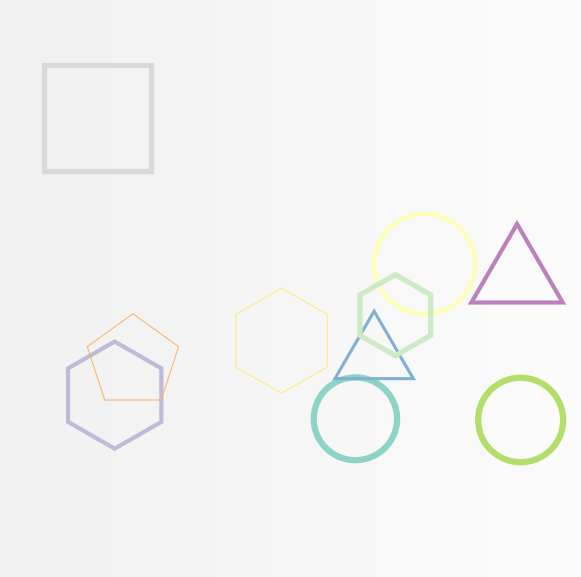[{"shape": "circle", "thickness": 3, "radius": 0.36, "center": [0.611, 0.274]}, {"shape": "circle", "thickness": 2, "radius": 0.43, "center": [0.731, 0.542]}, {"shape": "hexagon", "thickness": 2, "radius": 0.46, "center": [0.197, 0.315]}, {"shape": "triangle", "thickness": 1.5, "radius": 0.39, "center": [0.644, 0.382]}, {"shape": "pentagon", "thickness": 0.5, "radius": 0.41, "center": [0.229, 0.373]}, {"shape": "circle", "thickness": 3, "radius": 0.37, "center": [0.896, 0.272]}, {"shape": "square", "thickness": 2.5, "radius": 0.46, "center": [0.168, 0.795]}, {"shape": "triangle", "thickness": 2, "radius": 0.45, "center": [0.89, 0.521]}, {"shape": "hexagon", "thickness": 2.5, "radius": 0.35, "center": [0.68, 0.453]}, {"shape": "hexagon", "thickness": 0.5, "radius": 0.45, "center": [0.484, 0.409]}]